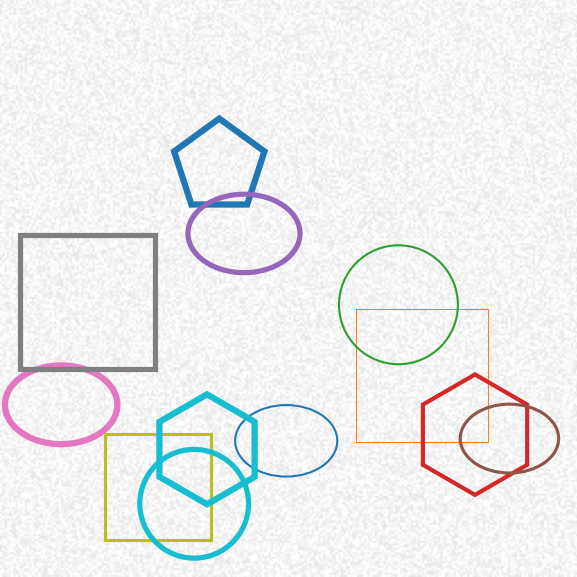[{"shape": "pentagon", "thickness": 3, "radius": 0.41, "center": [0.38, 0.712]}, {"shape": "oval", "thickness": 1, "radius": 0.44, "center": [0.496, 0.236]}, {"shape": "square", "thickness": 0.5, "radius": 0.57, "center": [0.731, 0.349]}, {"shape": "circle", "thickness": 1, "radius": 0.51, "center": [0.69, 0.471]}, {"shape": "hexagon", "thickness": 2, "radius": 0.52, "center": [0.823, 0.246]}, {"shape": "oval", "thickness": 2.5, "radius": 0.49, "center": [0.422, 0.595]}, {"shape": "oval", "thickness": 1.5, "radius": 0.43, "center": [0.882, 0.24]}, {"shape": "oval", "thickness": 3, "radius": 0.49, "center": [0.106, 0.298]}, {"shape": "square", "thickness": 2.5, "radius": 0.58, "center": [0.152, 0.476]}, {"shape": "square", "thickness": 1.5, "radius": 0.46, "center": [0.273, 0.156]}, {"shape": "hexagon", "thickness": 3, "radius": 0.48, "center": [0.358, 0.221]}, {"shape": "circle", "thickness": 2.5, "radius": 0.47, "center": [0.336, 0.127]}]